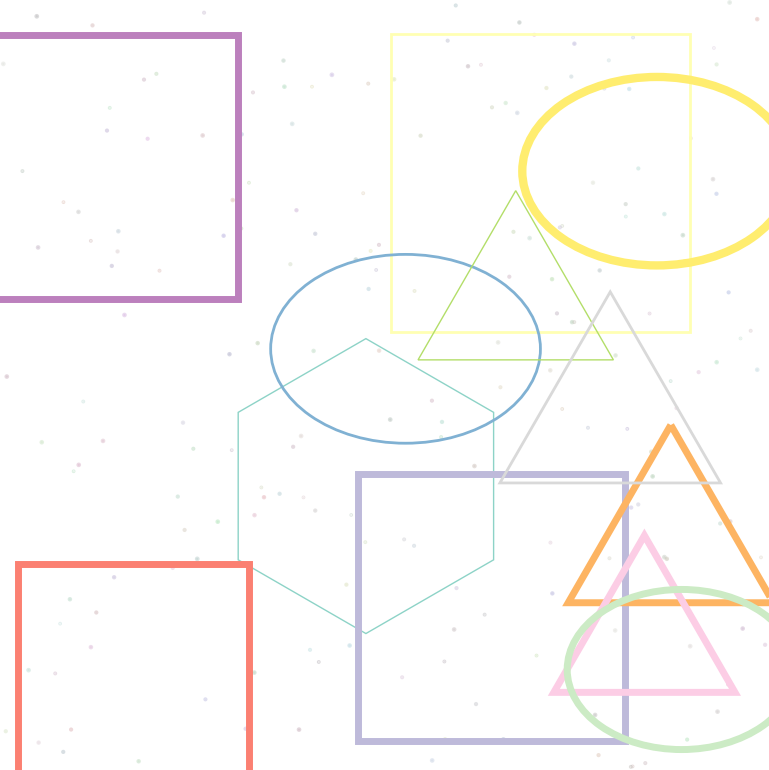[{"shape": "hexagon", "thickness": 0.5, "radius": 0.96, "center": [0.475, 0.369]}, {"shape": "square", "thickness": 1, "radius": 0.97, "center": [0.702, 0.762]}, {"shape": "square", "thickness": 2.5, "radius": 0.87, "center": [0.638, 0.211]}, {"shape": "square", "thickness": 2.5, "radius": 0.75, "center": [0.174, 0.117]}, {"shape": "oval", "thickness": 1, "radius": 0.88, "center": [0.527, 0.547]}, {"shape": "triangle", "thickness": 2.5, "radius": 0.77, "center": [0.871, 0.294]}, {"shape": "triangle", "thickness": 0.5, "radius": 0.73, "center": [0.67, 0.606]}, {"shape": "triangle", "thickness": 2.5, "radius": 0.68, "center": [0.837, 0.169]}, {"shape": "triangle", "thickness": 1, "radius": 0.83, "center": [0.793, 0.456]}, {"shape": "square", "thickness": 2.5, "radius": 0.86, "center": [0.137, 0.783]}, {"shape": "oval", "thickness": 2.5, "radius": 0.74, "center": [0.885, 0.131]}, {"shape": "oval", "thickness": 3, "radius": 0.87, "center": [0.853, 0.778]}]